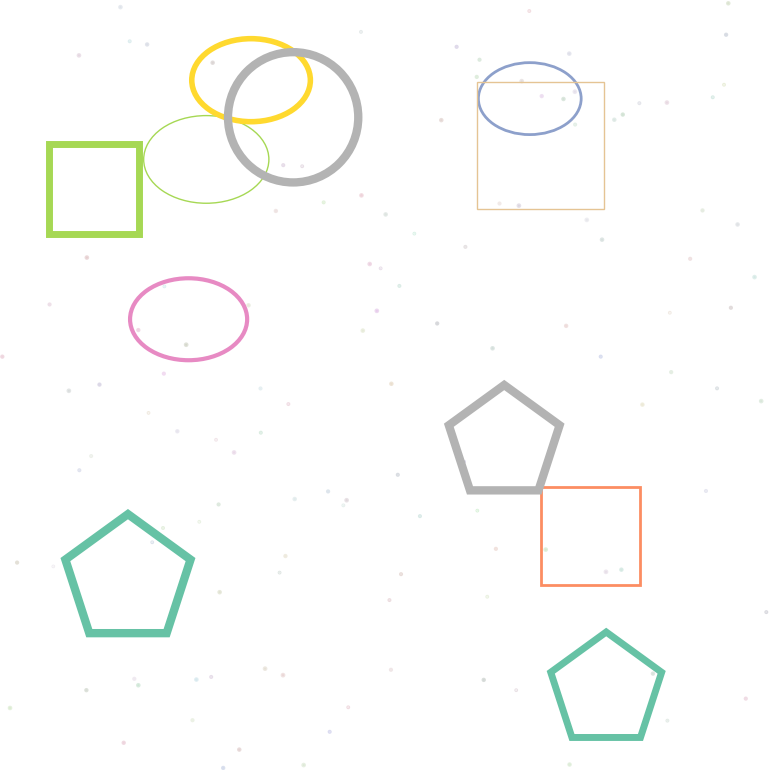[{"shape": "pentagon", "thickness": 3, "radius": 0.43, "center": [0.166, 0.247]}, {"shape": "pentagon", "thickness": 2.5, "radius": 0.38, "center": [0.787, 0.103]}, {"shape": "square", "thickness": 1, "radius": 0.32, "center": [0.767, 0.304]}, {"shape": "oval", "thickness": 1, "radius": 0.33, "center": [0.688, 0.872]}, {"shape": "oval", "thickness": 1.5, "radius": 0.38, "center": [0.245, 0.585]}, {"shape": "square", "thickness": 2.5, "radius": 0.29, "center": [0.122, 0.754]}, {"shape": "oval", "thickness": 0.5, "radius": 0.41, "center": [0.268, 0.793]}, {"shape": "oval", "thickness": 2, "radius": 0.39, "center": [0.326, 0.896]}, {"shape": "square", "thickness": 0.5, "radius": 0.41, "center": [0.702, 0.811]}, {"shape": "pentagon", "thickness": 3, "radius": 0.38, "center": [0.655, 0.424]}, {"shape": "circle", "thickness": 3, "radius": 0.42, "center": [0.381, 0.848]}]